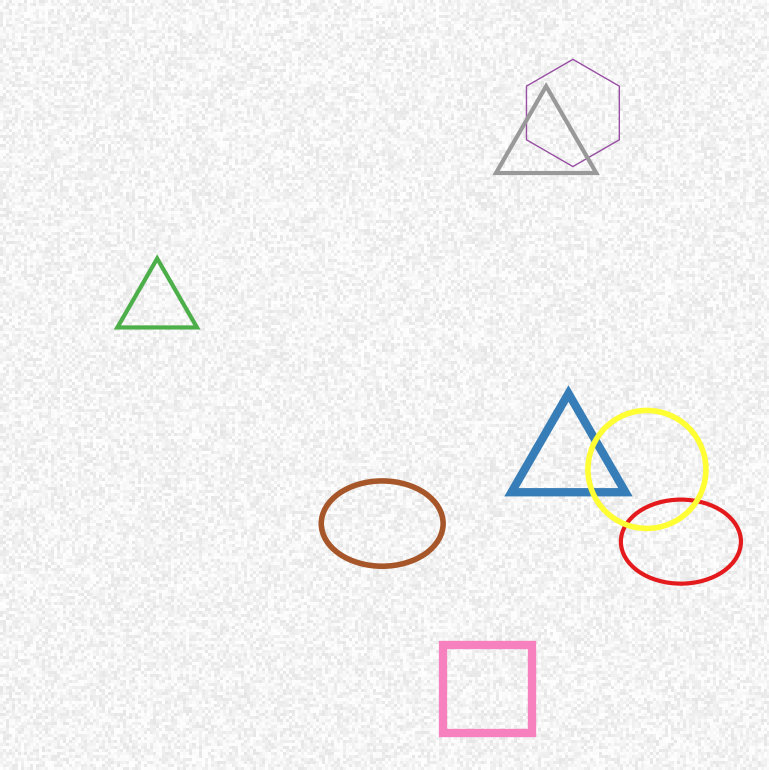[{"shape": "oval", "thickness": 1.5, "radius": 0.39, "center": [0.884, 0.297]}, {"shape": "triangle", "thickness": 3, "radius": 0.43, "center": [0.738, 0.403]}, {"shape": "triangle", "thickness": 1.5, "radius": 0.3, "center": [0.204, 0.605]}, {"shape": "hexagon", "thickness": 0.5, "radius": 0.35, "center": [0.744, 0.853]}, {"shape": "circle", "thickness": 2, "radius": 0.38, "center": [0.84, 0.39]}, {"shape": "oval", "thickness": 2, "radius": 0.4, "center": [0.496, 0.32]}, {"shape": "square", "thickness": 3, "radius": 0.29, "center": [0.634, 0.105]}, {"shape": "triangle", "thickness": 1.5, "radius": 0.38, "center": [0.709, 0.813]}]